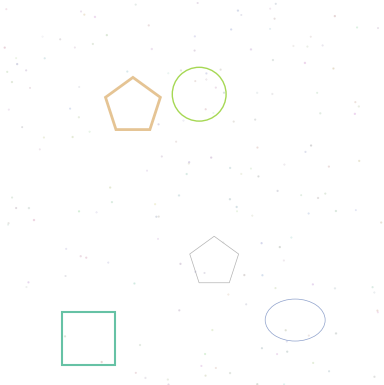[{"shape": "square", "thickness": 1.5, "radius": 0.34, "center": [0.231, 0.12]}, {"shape": "oval", "thickness": 0.5, "radius": 0.39, "center": [0.767, 0.169]}, {"shape": "circle", "thickness": 1, "radius": 0.35, "center": [0.517, 0.755]}, {"shape": "pentagon", "thickness": 2, "radius": 0.37, "center": [0.345, 0.724]}, {"shape": "pentagon", "thickness": 0.5, "radius": 0.33, "center": [0.556, 0.32]}]